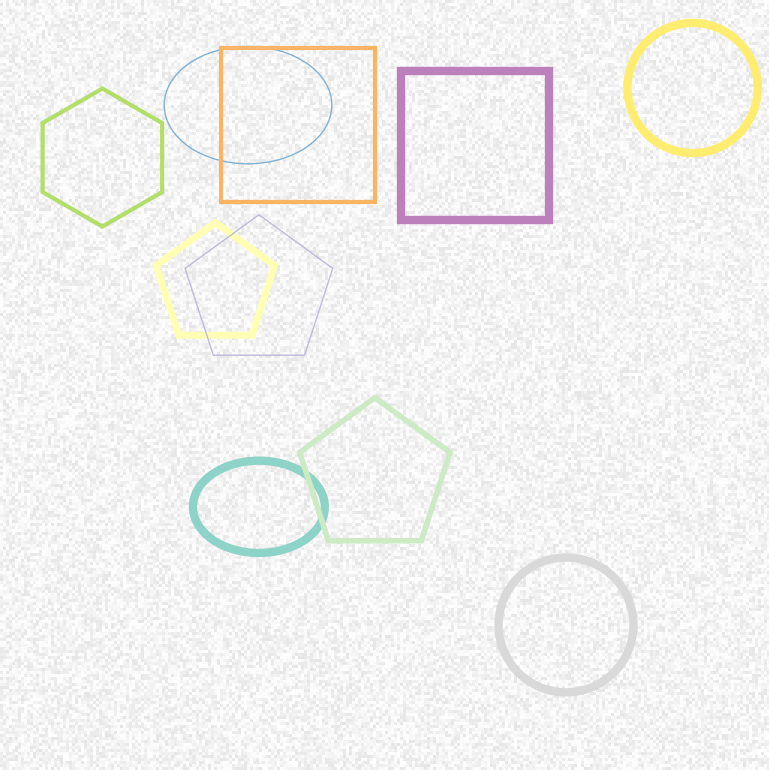[{"shape": "oval", "thickness": 3, "radius": 0.43, "center": [0.336, 0.342]}, {"shape": "pentagon", "thickness": 2.5, "radius": 0.4, "center": [0.28, 0.63]}, {"shape": "pentagon", "thickness": 0.5, "radius": 0.5, "center": [0.336, 0.62]}, {"shape": "oval", "thickness": 0.5, "radius": 0.54, "center": [0.322, 0.863]}, {"shape": "square", "thickness": 1.5, "radius": 0.5, "center": [0.387, 0.838]}, {"shape": "hexagon", "thickness": 1.5, "radius": 0.45, "center": [0.133, 0.795]}, {"shape": "circle", "thickness": 3, "radius": 0.44, "center": [0.735, 0.188]}, {"shape": "square", "thickness": 3, "radius": 0.48, "center": [0.617, 0.811]}, {"shape": "pentagon", "thickness": 2, "radius": 0.51, "center": [0.487, 0.381]}, {"shape": "circle", "thickness": 3, "radius": 0.42, "center": [0.9, 0.886]}]